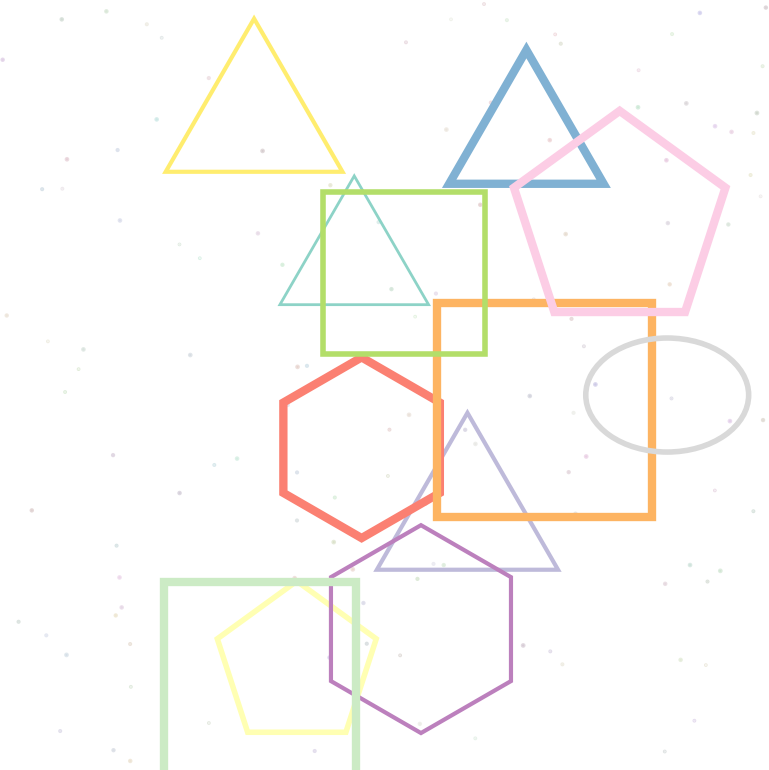[{"shape": "triangle", "thickness": 1, "radius": 0.56, "center": [0.46, 0.66]}, {"shape": "pentagon", "thickness": 2, "radius": 0.54, "center": [0.385, 0.137]}, {"shape": "triangle", "thickness": 1.5, "radius": 0.68, "center": [0.607, 0.328]}, {"shape": "hexagon", "thickness": 3, "radius": 0.59, "center": [0.47, 0.419]}, {"shape": "triangle", "thickness": 3, "radius": 0.58, "center": [0.684, 0.819]}, {"shape": "square", "thickness": 3, "radius": 0.7, "center": [0.707, 0.468]}, {"shape": "square", "thickness": 2, "radius": 0.53, "center": [0.525, 0.645]}, {"shape": "pentagon", "thickness": 3, "radius": 0.72, "center": [0.805, 0.712]}, {"shape": "oval", "thickness": 2, "radius": 0.53, "center": [0.867, 0.487]}, {"shape": "hexagon", "thickness": 1.5, "radius": 0.67, "center": [0.547, 0.183]}, {"shape": "square", "thickness": 3, "radius": 0.62, "center": [0.338, 0.12]}, {"shape": "triangle", "thickness": 1.5, "radius": 0.66, "center": [0.33, 0.843]}]